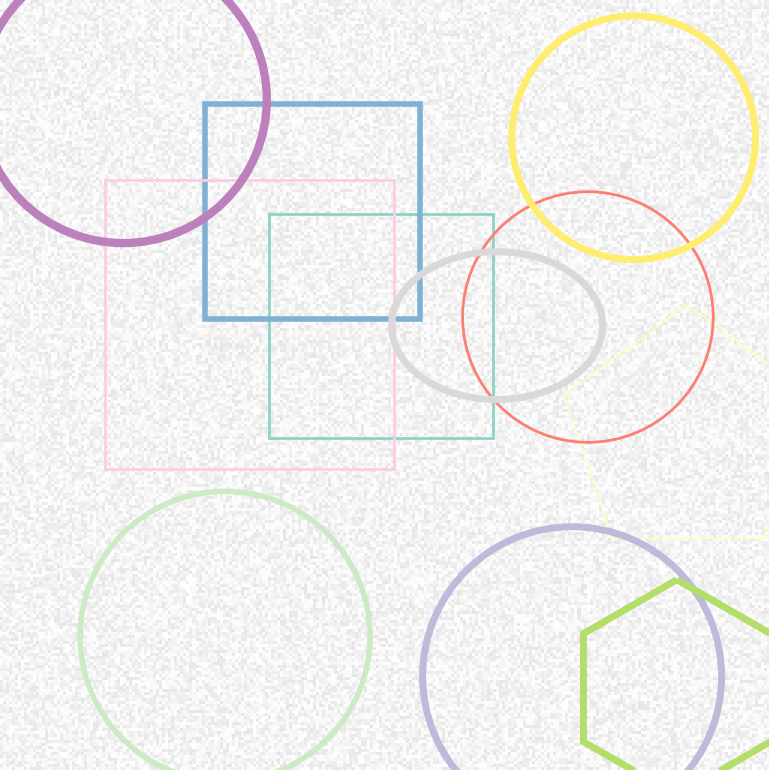[{"shape": "square", "thickness": 1, "radius": 0.73, "center": [0.494, 0.577]}, {"shape": "pentagon", "thickness": 0.5, "radius": 0.84, "center": [0.893, 0.436]}, {"shape": "circle", "thickness": 2.5, "radius": 0.97, "center": [0.743, 0.122]}, {"shape": "circle", "thickness": 1, "radius": 0.81, "center": [0.764, 0.588]}, {"shape": "square", "thickness": 2, "radius": 0.7, "center": [0.406, 0.725]}, {"shape": "hexagon", "thickness": 2.5, "radius": 0.7, "center": [0.879, 0.107]}, {"shape": "square", "thickness": 1, "radius": 0.94, "center": [0.324, 0.578]}, {"shape": "oval", "thickness": 2.5, "radius": 0.69, "center": [0.646, 0.577]}, {"shape": "circle", "thickness": 3, "radius": 0.93, "center": [0.16, 0.871]}, {"shape": "circle", "thickness": 2, "radius": 0.94, "center": [0.292, 0.174]}, {"shape": "circle", "thickness": 2.5, "radius": 0.79, "center": [0.823, 0.821]}]